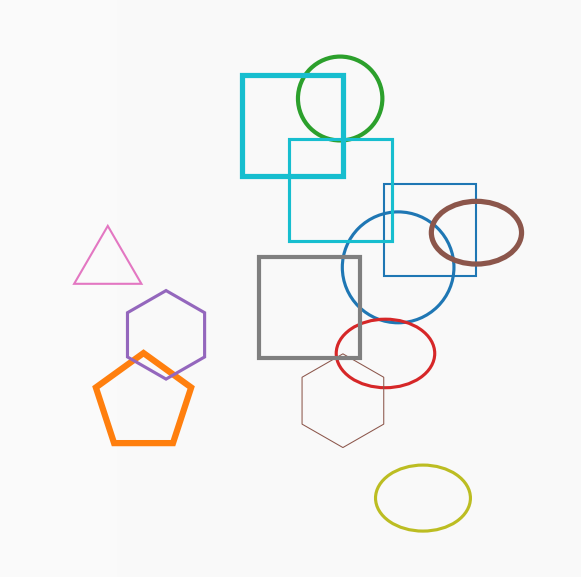[{"shape": "square", "thickness": 1, "radius": 0.4, "center": [0.74, 0.601]}, {"shape": "circle", "thickness": 1.5, "radius": 0.48, "center": [0.685, 0.536]}, {"shape": "pentagon", "thickness": 3, "radius": 0.43, "center": [0.247, 0.302]}, {"shape": "circle", "thickness": 2, "radius": 0.36, "center": [0.585, 0.829]}, {"shape": "oval", "thickness": 1.5, "radius": 0.42, "center": [0.663, 0.387]}, {"shape": "hexagon", "thickness": 1.5, "radius": 0.38, "center": [0.286, 0.419]}, {"shape": "oval", "thickness": 2.5, "radius": 0.39, "center": [0.82, 0.596]}, {"shape": "hexagon", "thickness": 0.5, "radius": 0.41, "center": [0.59, 0.305]}, {"shape": "triangle", "thickness": 1, "radius": 0.33, "center": [0.185, 0.541]}, {"shape": "square", "thickness": 2, "radius": 0.44, "center": [0.532, 0.467]}, {"shape": "oval", "thickness": 1.5, "radius": 0.41, "center": [0.728, 0.137]}, {"shape": "square", "thickness": 2.5, "radius": 0.44, "center": [0.503, 0.782]}, {"shape": "square", "thickness": 1.5, "radius": 0.44, "center": [0.586, 0.67]}]